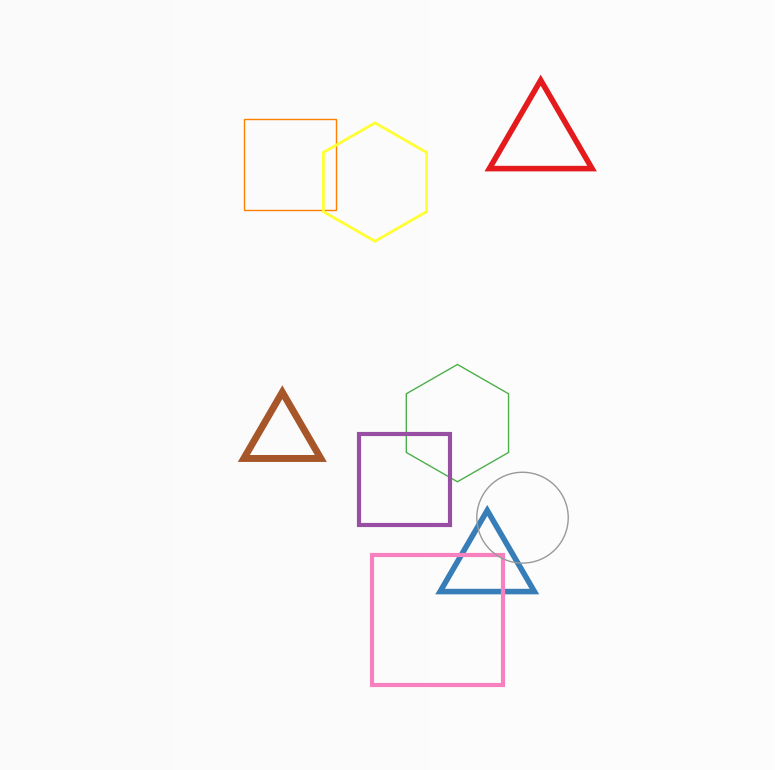[{"shape": "triangle", "thickness": 2, "radius": 0.38, "center": [0.698, 0.819]}, {"shape": "triangle", "thickness": 2, "radius": 0.35, "center": [0.629, 0.267]}, {"shape": "hexagon", "thickness": 0.5, "radius": 0.38, "center": [0.59, 0.45]}, {"shape": "square", "thickness": 1.5, "radius": 0.29, "center": [0.522, 0.377]}, {"shape": "square", "thickness": 0.5, "radius": 0.3, "center": [0.375, 0.786]}, {"shape": "hexagon", "thickness": 1, "radius": 0.38, "center": [0.484, 0.764]}, {"shape": "triangle", "thickness": 2.5, "radius": 0.29, "center": [0.364, 0.433]}, {"shape": "square", "thickness": 1.5, "radius": 0.42, "center": [0.565, 0.195]}, {"shape": "circle", "thickness": 0.5, "radius": 0.29, "center": [0.674, 0.328]}]